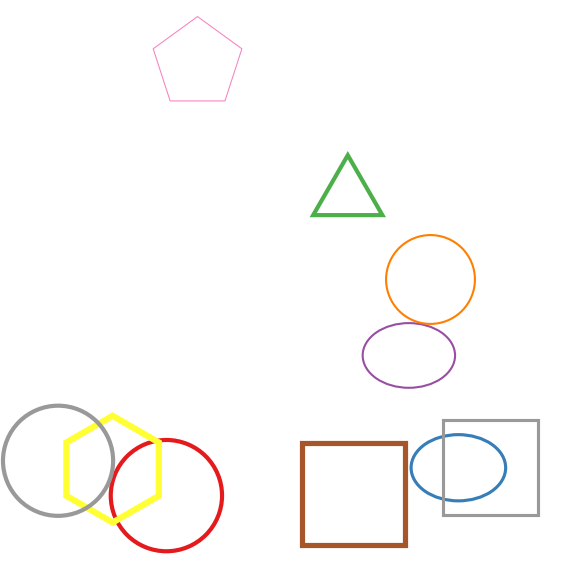[{"shape": "circle", "thickness": 2, "radius": 0.48, "center": [0.288, 0.141]}, {"shape": "oval", "thickness": 1.5, "radius": 0.41, "center": [0.794, 0.189]}, {"shape": "triangle", "thickness": 2, "radius": 0.35, "center": [0.602, 0.661]}, {"shape": "oval", "thickness": 1, "radius": 0.4, "center": [0.708, 0.384]}, {"shape": "circle", "thickness": 1, "radius": 0.38, "center": [0.745, 0.515]}, {"shape": "hexagon", "thickness": 3, "radius": 0.46, "center": [0.195, 0.187]}, {"shape": "square", "thickness": 2.5, "radius": 0.44, "center": [0.612, 0.144]}, {"shape": "pentagon", "thickness": 0.5, "radius": 0.4, "center": [0.342, 0.89]}, {"shape": "square", "thickness": 1.5, "radius": 0.41, "center": [0.85, 0.189]}, {"shape": "circle", "thickness": 2, "radius": 0.48, "center": [0.101, 0.201]}]